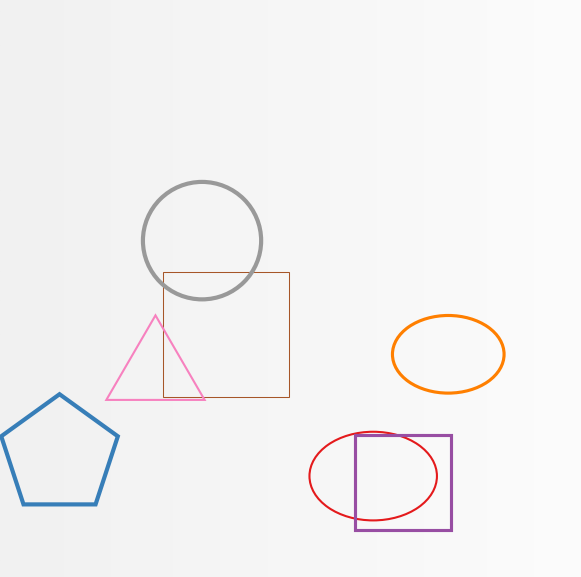[{"shape": "oval", "thickness": 1, "radius": 0.55, "center": [0.642, 0.175]}, {"shape": "pentagon", "thickness": 2, "radius": 0.53, "center": [0.102, 0.211]}, {"shape": "square", "thickness": 1.5, "radius": 0.41, "center": [0.693, 0.164]}, {"shape": "oval", "thickness": 1.5, "radius": 0.48, "center": [0.771, 0.386]}, {"shape": "square", "thickness": 0.5, "radius": 0.54, "center": [0.389, 0.42]}, {"shape": "triangle", "thickness": 1, "radius": 0.49, "center": [0.267, 0.355]}, {"shape": "circle", "thickness": 2, "radius": 0.51, "center": [0.348, 0.582]}]